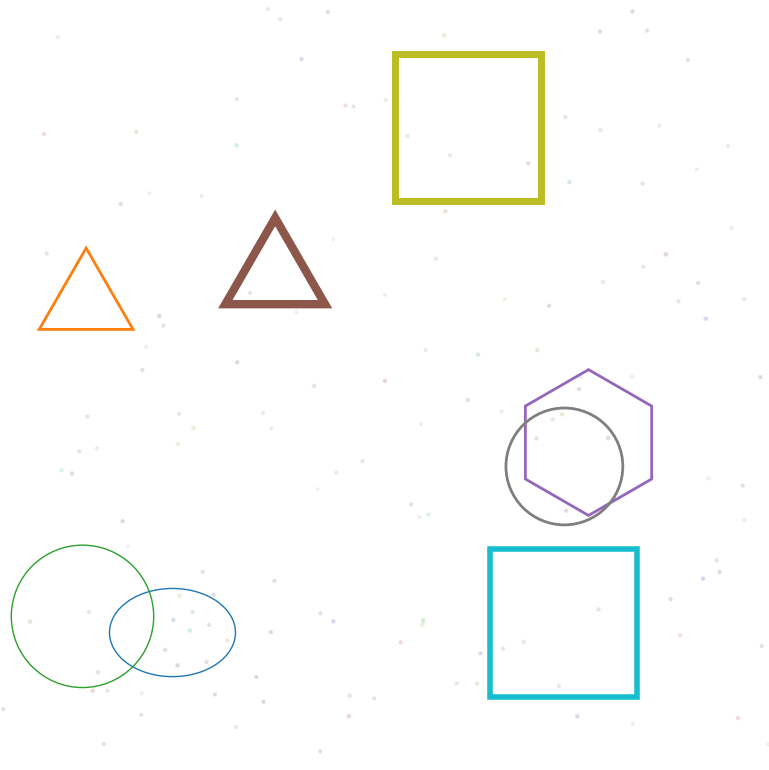[{"shape": "oval", "thickness": 0.5, "radius": 0.41, "center": [0.224, 0.179]}, {"shape": "triangle", "thickness": 1, "radius": 0.35, "center": [0.112, 0.607]}, {"shape": "circle", "thickness": 0.5, "radius": 0.46, "center": [0.107, 0.2]}, {"shape": "hexagon", "thickness": 1, "radius": 0.47, "center": [0.764, 0.425]}, {"shape": "triangle", "thickness": 3, "radius": 0.37, "center": [0.357, 0.642]}, {"shape": "circle", "thickness": 1, "radius": 0.38, "center": [0.733, 0.394]}, {"shape": "square", "thickness": 2.5, "radius": 0.48, "center": [0.608, 0.834]}, {"shape": "square", "thickness": 2, "radius": 0.48, "center": [0.732, 0.191]}]